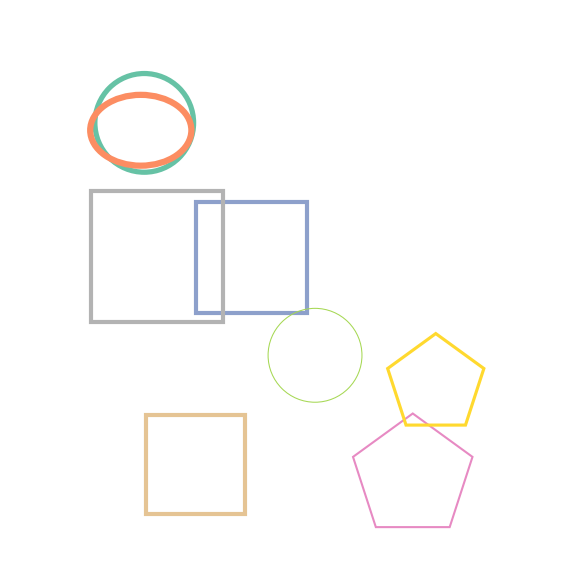[{"shape": "circle", "thickness": 2.5, "radius": 0.43, "center": [0.25, 0.786]}, {"shape": "oval", "thickness": 3, "radius": 0.44, "center": [0.244, 0.774]}, {"shape": "square", "thickness": 2, "radius": 0.48, "center": [0.435, 0.553]}, {"shape": "pentagon", "thickness": 1, "radius": 0.54, "center": [0.715, 0.174]}, {"shape": "circle", "thickness": 0.5, "radius": 0.41, "center": [0.545, 0.384]}, {"shape": "pentagon", "thickness": 1.5, "radius": 0.44, "center": [0.755, 0.334]}, {"shape": "square", "thickness": 2, "radius": 0.43, "center": [0.338, 0.194]}, {"shape": "square", "thickness": 2, "radius": 0.57, "center": [0.272, 0.555]}]